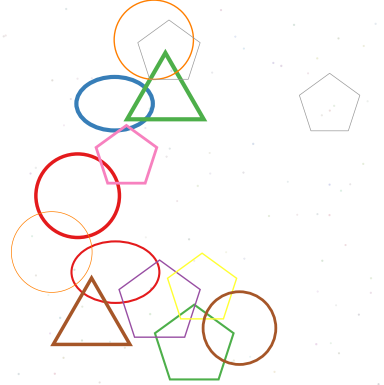[{"shape": "circle", "thickness": 2.5, "radius": 0.54, "center": [0.202, 0.492]}, {"shape": "oval", "thickness": 1.5, "radius": 0.57, "center": [0.3, 0.293]}, {"shape": "oval", "thickness": 3, "radius": 0.5, "center": [0.298, 0.731]}, {"shape": "pentagon", "thickness": 1.5, "radius": 0.54, "center": [0.505, 0.101]}, {"shape": "triangle", "thickness": 3, "radius": 0.57, "center": [0.43, 0.748]}, {"shape": "pentagon", "thickness": 1, "radius": 0.55, "center": [0.415, 0.214]}, {"shape": "circle", "thickness": 0.5, "radius": 0.52, "center": [0.134, 0.345]}, {"shape": "circle", "thickness": 1, "radius": 0.51, "center": [0.399, 0.897]}, {"shape": "pentagon", "thickness": 1, "radius": 0.47, "center": [0.525, 0.248]}, {"shape": "circle", "thickness": 2, "radius": 0.47, "center": [0.622, 0.148]}, {"shape": "triangle", "thickness": 2.5, "radius": 0.57, "center": [0.238, 0.163]}, {"shape": "pentagon", "thickness": 2, "radius": 0.41, "center": [0.328, 0.591]}, {"shape": "pentagon", "thickness": 0.5, "radius": 0.43, "center": [0.439, 0.863]}, {"shape": "pentagon", "thickness": 0.5, "radius": 0.41, "center": [0.856, 0.727]}]